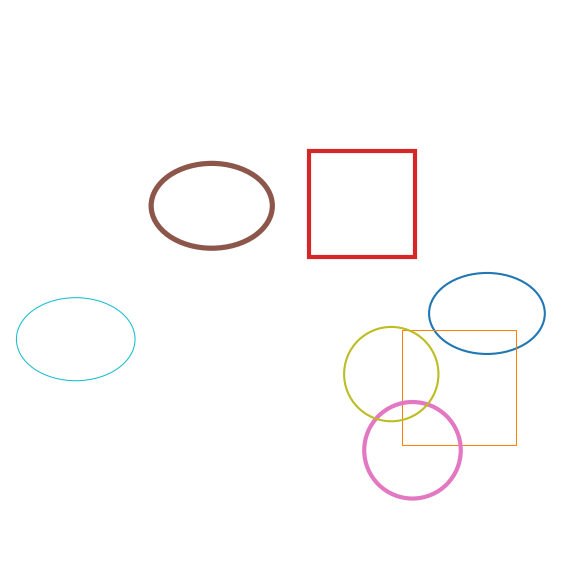[{"shape": "oval", "thickness": 1, "radius": 0.5, "center": [0.843, 0.456]}, {"shape": "square", "thickness": 0.5, "radius": 0.5, "center": [0.794, 0.328]}, {"shape": "square", "thickness": 2, "radius": 0.46, "center": [0.627, 0.646]}, {"shape": "oval", "thickness": 2.5, "radius": 0.52, "center": [0.367, 0.643]}, {"shape": "circle", "thickness": 2, "radius": 0.42, "center": [0.714, 0.219]}, {"shape": "circle", "thickness": 1, "radius": 0.41, "center": [0.678, 0.351]}, {"shape": "oval", "thickness": 0.5, "radius": 0.51, "center": [0.131, 0.412]}]